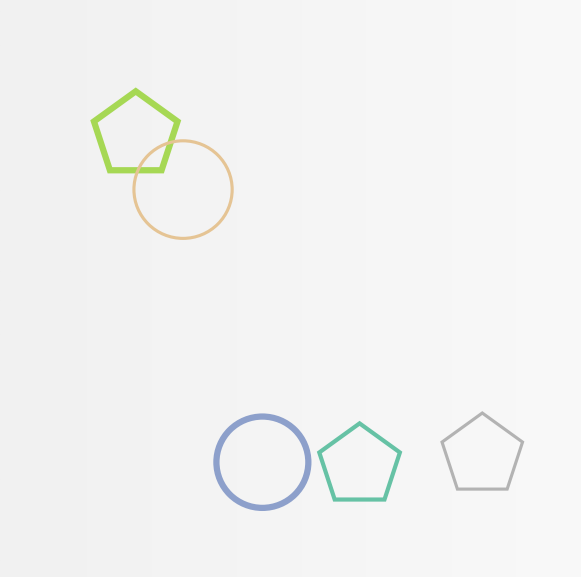[{"shape": "pentagon", "thickness": 2, "radius": 0.36, "center": [0.619, 0.193]}, {"shape": "circle", "thickness": 3, "radius": 0.4, "center": [0.451, 0.199]}, {"shape": "pentagon", "thickness": 3, "radius": 0.38, "center": [0.234, 0.765]}, {"shape": "circle", "thickness": 1.5, "radius": 0.42, "center": [0.315, 0.671]}, {"shape": "pentagon", "thickness": 1.5, "radius": 0.36, "center": [0.83, 0.211]}]